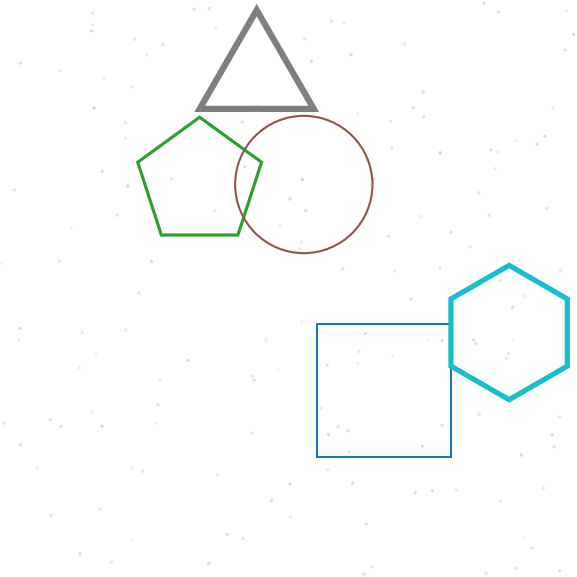[{"shape": "square", "thickness": 1, "radius": 0.58, "center": [0.665, 0.323]}, {"shape": "pentagon", "thickness": 1.5, "radius": 0.56, "center": [0.346, 0.683]}, {"shape": "circle", "thickness": 1, "radius": 0.59, "center": [0.526, 0.68]}, {"shape": "triangle", "thickness": 3, "radius": 0.57, "center": [0.445, 0.868]}, {"shape": "hexagon", "thickness": 2.5, "radius": 0.58, "center": [0.882, 0.423]}]